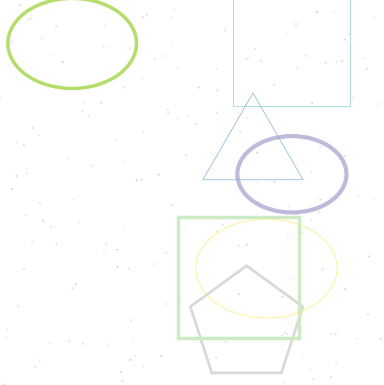[{"shape": "square", "thickness": 0.5, "radius": 0.76, "center": [0.757, 0.876]}, {"shape": "oval", "thickness": 3, "radius": 0.71, "center": [0.758, 0.547]}, {"shape": "triangle", "thickness": 0.5, "radius": 0.75, "center": [0.657, 0.608]}, {"shape": "oval", "thickness": 2.5, "radius": 0.84, "center": [0.187, 0.887]}, {"shape": "pentagon", "thickness": 2, "radius": 0.77, "center": [0.64, 0.156]}, {"shape": "square", "thickness": 2.5, "radius": 0.79, "center": [0.62, 0.279]}, {"shape": "oval", "thickness": 0.5, "radius": 0.92, "center": [0.692, 0.303]}]